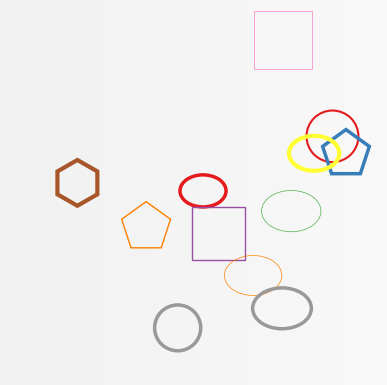[{"shape": "circle", "thickness": 1.5, "radius": 0.33, "center": [0.858, 0.646]}, {"shape": "oval", "thickness": 2.5, "radius": 0.3, "center": [0.524, 0.504]}, {"shape": "pentagon", "thickness": 2.5, "radius": 0.32, "center": [0.893, 0.6]}, {"shape": "oval", "thickness": 0.5, "radius": 0.38, "center": [0.752, 0.452]}, {"shape": "square", "thickness": 1, "radius": 0.34, "center": [0.564, 0.395]}, {"shape": "pentagon", "thickness": 1, "radius": 0.33, "center": [0.377, 0.41]}, {"shape": "oval", "thickness": 0.5, "radius": 0.37, "center": [0.653, 0.285]}, {"shape": "oval", "thickness": 3, "radius": 0.32, "center": [0.811, 0.602]}, {"shape": "hexagon", "thickness": 3, "radius": 0.3, "center": [0.2, 0.525]}, {"shape": "square", "thickness": 0.5, "radius": 0.38, "center": [0.731, 0.896]}, {"shape": "circle", "thickness": 2.5, "radius": 0.3, "center": [0.459, 0.148]}, {"shape": "oval", "thickness": 2.5, "radius": 0.38, "center": [0.728, 0.199]}]